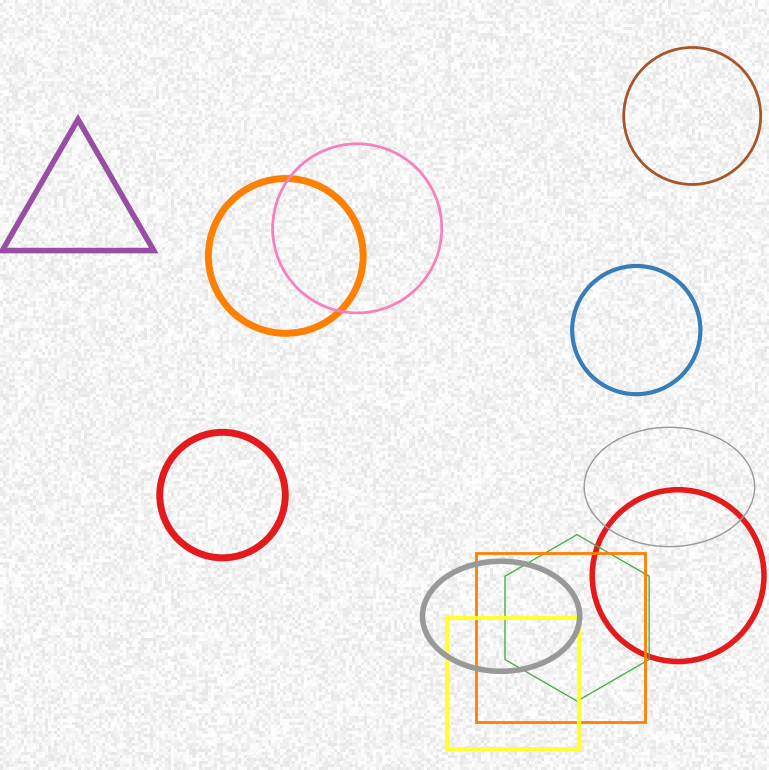[{"shape": "circle", "thickness": 2, "radius": 0.56, "center": [0.881, 0.252]}, {"shape": "circle", "thickness": 2.5, "radius": 0.41, "center": [0.289, 0.357]}, {"shape": "circle", "thickness": 1.5, "radius": 0.42, "center": [0.826, 0.571]}, {"shape": "hexagon", "thickness": 0.5, "radius": 0.54, "center": [0.749, 0.198]}, {"shape": "triangle", "thickness": 2, "radius": 0.57, "center": [0.101, 0.731]}, {"shape": "square", "thickness": 1, "radius": 0.55, "center": [0.728, 0.172]}, {"shape": "circle", "thickness": 2.5, "radius": 0.5, "center": [0.371, 0.668]}, {"shape": "square", "thickness": 1.5, "radius": 0.43, "center": [0.666, 0.112]}, {"shape": "circle", "thickness": 1, "radius": 0.44, "center": [0.899, 0.849]}, {"shape": "circle", "thickness": 1, "radius": 0.55, "center": [0.464, 0.703]}, {"shape": "oval", "thickness": 2, "radius": 0.51, "center": [0.651, 0.2]}, {"shape": "oval", "thickness": 0.5, "radius": 0.55, "center": [0.869, 0.368]}]